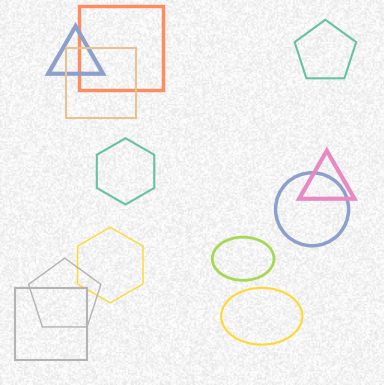[{"shape": "pentagon", "thickness": 1.5, "radius": 0.42, "center": [0.845, 0.865]}, {"shape": "hexagon", "thickness": 1.5, "radius": 0.43, "center": [0.326, 0.555]}, {"shape": "square", "thickness": 2.5, "radius": 0.55, "center": [0.314, 0.875]}, {"shape": "circle", "thickness": 2.5, "radius": 0.47, "center": [0.811, 0.456]}, {"shape": "triangle", "thickness": 3, "radius": 0.41, "center": [0.196, 0.85]}, {"shape": "triangle", "thickness": 3, "radius": 0.42, "center": [0.849, 0.525]}, {"shape": "oval", "thickness": 2, "radius": 0.4, "center": [0.632, 0.328]}, {"shape": "hexagon", "thickness": 1, "radius": 0.49, "center": [0.286, 0.312]}, {"shape": "oval", "thickness": 1.5, "radius": 0.53, "center": [0.68, 0.179]}, {"shape": "square", "thickness": 1.5, "radius": 0.45, "center": [0.262, 0.784]}, {"shape": "pentagon", "thickness": 1, "radius": 0.49, "center": [0.168, 0.231]}, {"shape": "square", "thickness": 1.5, "radius": 0.47, "center": [0.133, 0.158]}]